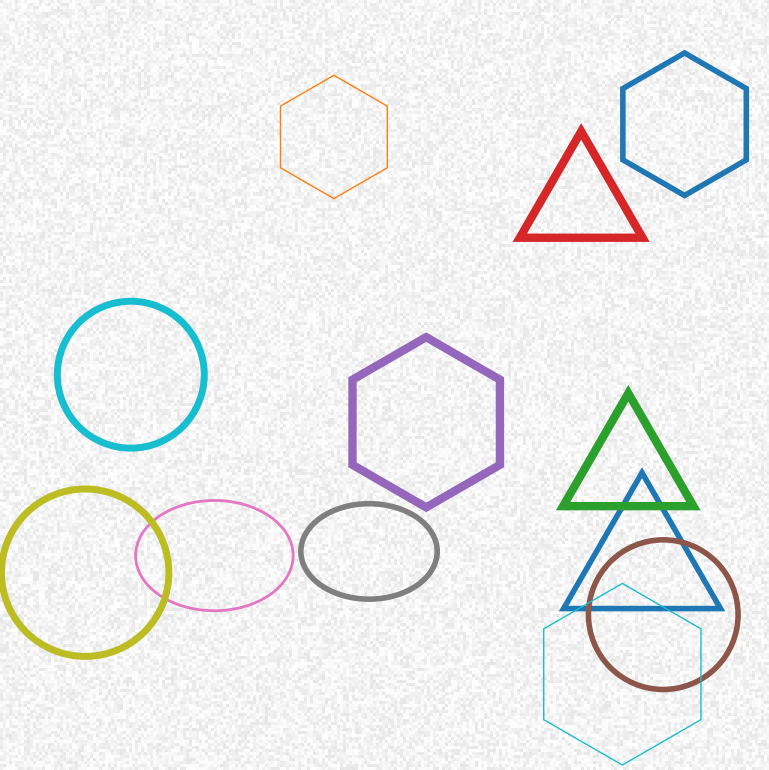[{"shape": "triangle", "thickness": 2, "radius": 0.59, "center": [0.834, 0.268]}, {"shape": "hexagon", "thickness": 2, "radius": 0.46, "center": [0.889, 0.839]}, {"shape": "hexagon", "thickness": 0.5, "radius": 0.4, "center": [0.434, 0.822]}, {"shape": "triangle", "thickness": 3, "radius": 0.49, "center": [0.816, 0.392]}, {"shape": "triangle", "thickness": 3, "radius": 0.46, "center": [0.755, 0.737]}, {"shape": "hexagon", "thickness": 3, "radius": 0.55, "center": [0.554, 0.452]}, {"shape": "circle", "thickness": 2, "radius": 0.49, "center": [0.861, 0.202]}, {"shape": "oval", "thickness": 1, "radius": 0.51, "center": [0.278, 0.278]}, {"shape": "oval", "thickness": 2, "radius": 0.44, "center": [0.479, 0.284]}, {"shape": "circle", "thickness": 2.5, "radius": 0.54, "center": [0.111, 0.256]}, {"shape": "circle", "thickness": 2.5, "radius": 0.48, "center": [0.17, 0.513]}, {"shape": "hexagon", "thickness": 0.5, "radius": 0.59, "center": [0.808, 0.124]}]